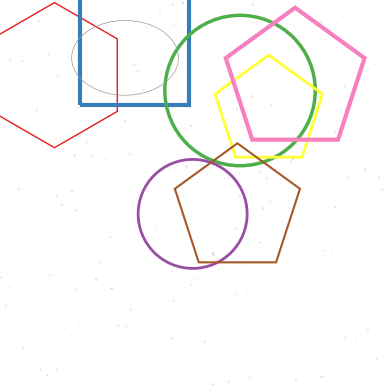[{"shape": "hexagon", "thickness": 1, "radius": 0.94, "center": [0.142, 0.805]}, {"shape": "square", "thickness": 3, "radius": 0.71, "center": [0.349, 0.868]}, {"shape": "circle", "thickness": 2.5, "radius": 0.98, "center": [0.624, 0.765]}, {"shape": "circle", "thickness": 2, "radius": 0.71, "center": [0.5, 0.444]}, {"shape": "pentagon", "thickness": 2, "radius": 0.73, "center": [0.698, 0.71]}, {"shape": "pentagon", "thickness": 1.5, "radius": 0.85, "center": [0.617, 0.457]}, {"shape": "pentagon", "thickness": 3, "radius": 0.95, "center": [0.767, 0.791]}, {"shape": "oval", "thickness": 0.5, "radius": 0.69, "center": [0.325, 0.85]}]